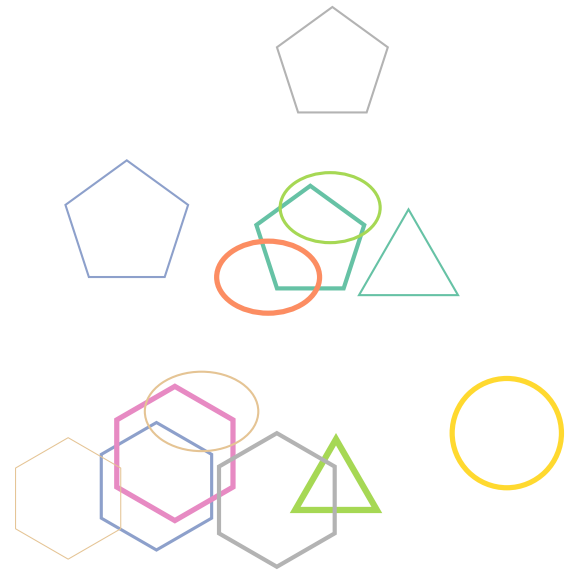[{"shape": "pentagon", "thickness": 2, "radius": 0.49, "center": [0.537, 0.579]}, {"shape": "triangle", "thickness": 1, "radius": 0.49, "center": [0.707, 0.538]}, {"shape": "oval", "thickness": 2.5, "radius": 0.45, "center": [0.464, 0.519]}, {"shape": "pentagon", "thickness": 1, "radius": 0.56, "center": [0.22, 0.61]}, {"shape": "hexagon", "thickness": 1.5, "radius": 0.55, "center": [0.271, 0.157]}, {"shape": "hexagon", "thickness": 2.5, "radius": 0.58, "center": [0.303, 0.214]}, {"shape": "oval", "thickness": 1.5, "radius": 0.43, "center": [0.572, 0.64]}, {"shape": "triangle", "thickness": 3, "radius": 0.41, "center": [0.582, 0.157]}, {"shape": "circle", "thickness": 2.5, "radius": 0.47, "center": [0.878, 0.249]}, {"shape": "oval", "thickness": 1, "radius": 0.49, "center": [0.349, 0.287]}, {"shape": "hexagon", "thickness": 0.5, "radius": 0.53, "center": [0.118, 0.136]}, {"shape": "hexagon", "thickness": 2, "radius": 0.58, "center": [0.479, 0.133]}, {"shape": "pentagon", "thickness": 1, "radius": 0.5, "center": [0.576, 0.886]}]